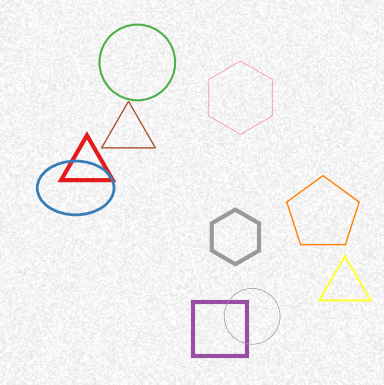[{"shape": "triangle", "thickness": 3, "radius": 0.39, "center": [0.226, 0.571]}, {"shape": "oval", "thickness": 2, "radius": 0.5, "center": [0.196, 0.512]}, {"shape": "circle", "thickness": 1.5, "radius": 0.49, "center": [0.357, 0.838]}, {"shape": "square", "thickness": 3, "radius": 0.35, "center": [0.571, 0.145]}, {"shape": "pentagon", "thickness": 1, "radius": 0.49, "center": [0.839, 0.445]}, {"shape": "triangle", "thickness": 1.5, "radius": 0.38, "center": [0.896, 0.258]}, {"shape": "triangle", "thickness": 1, "radius": 0.4, "center": [0.334, 0.656]}, {"shape": "hexagon", "thickness": 0.5, "radius": 0.48, "center": [0.625, 0.746]}, {"shape": "hexagon", "thickness": 3, "radius": 0.35, "center": [0.611, 0.385]}, {"shape": "circle", "thickness": 0.5, "radius": 0.36, "center": [0.655, 0.178]}]